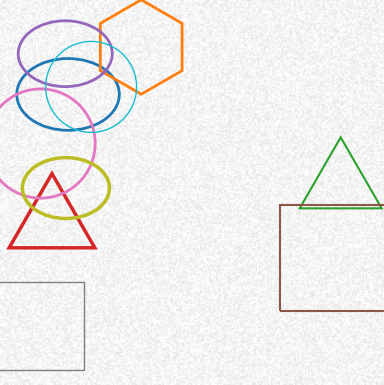[{"shape": "oval", "thickness": 2, "radius": 0.67, "center": [0.177, 0.755]}, {"shape": "hexagon", "thickness": 2, "radius": 0.61, "center": [0.367, 0.878]}, {"shape": "triangle", "thickness": 1.5, "radius": 0.61, "center": [0.885, 0.52]}, {"shape": "triangle", "thickness": 2.5, "radius": 0.64, "center": [0.135, 0.421]}, {"shape": "oval", "thickness": 2, "radius": 0.61, "center": [0.169, 0.861]}, {"shape": "square", "thickness": 1.5, "radius": 0.69, "center": [0.865, 0.329]}, {"shape": "circle", "thickness": 2, "radius": 0.71, "center": [0.105, 0.627]}, {"shape": "square", "thickness": 1, "radius": 0.58, "center": [0.104, 0.153]}, {"shape": "oval", "thickness": 2.5, "radius": 0.57, "center": [0.171, 0.512]}, {"shape": "circle", "thickness": 1, "radius": 0.59, "center": [0.237, 0.774]}]